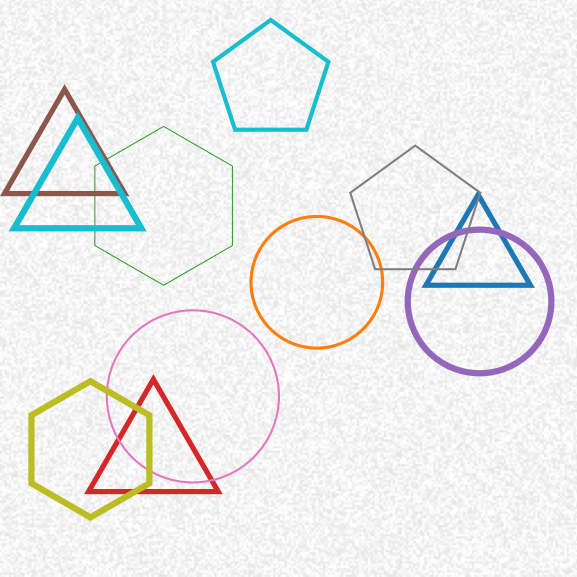[{"shape": "triangle", "thickness": 2.5, "radius": 0.52, "center": [0.828, 0.557]}, {"shape": "circle", "thickness": 1.5, "radius": 0.57, "center": [0.549, 0.51]}, {"shape": "hexagon", "thickness": 0.5, "radius": 0.69, "center": [0.283, 0.643]}, {"shape": "triangle", "thickness": 2.5, "radius": 0.65, "center": [0.266, 0.213]}, {"shape": "circle", "thickness": 3, "radius": 0.62, "center": [0.83, 0.477]}, {"shape": "triangle", "thickness": 2.5, "radius": 0.6, "center": [0.112, 0.724]}, {"shape": "circle", "thickness": 1, "radius": 0.75, "center": [0.334, 0.313]}, {"shape": "pentagon", "thickness": 1, "radius": 0.59, "center": [0.719, 0.629]}, {"shape": "hexagon", "thickness": 3, "radius": 0.59, "center": [0.157, 0.221]}, {"shape": "pentagon", "thickness": 2, "radius": 0.53, "center": [0.469, 0.86]}, {"shape": "triangle", "thickness": 3, "radius": 0.64, "center": [0.135, 0.667]}]